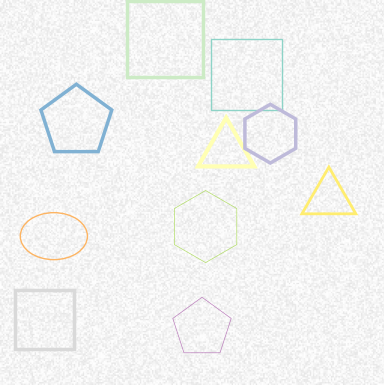[{"shape": "square", "thickness": 1, "radius": 0.46, "center": [0.639, 0.806]}, {"shape": "triangle", "thickness": 3, "radius": 0.42, "center": [0.587, 0.61]}, {"shape": "hexagon", "thickness": 2.5, "radius": 0.38, "center": [0.702, 0.653]}, {"shape": "pentagon", "thickness": 2.5, "radius": 0.48, "center": [0.198, 0.684]}, {"shape": "oval", "thickness": 1, "radius": 0.44, "center": [0.14, 0.387]}, {"shape": "hexagon", "thickness": 0.5, "radius": 0.47, "center": [0.534, 0.412]}, {"shape": "square", "thickness": 2.5, "radius": 0.38, "center": [0.116, 0.17]}, {"shape": "pentagon", "thickness": 0.5, "radius": 0.4, "center": [0.525, 0.148]}, {"shape": "square", "thickness": 2.5, "radius": 0.49, "center": [0.429, 0.899]}, {"shape": "triangle", "thickness": 2, "radius": 0.4, "center": [0.854, 0.485]}]